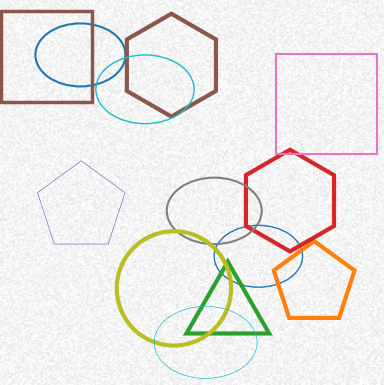[{"shape": "oval", "thickness": 1.5, "radius": 0.58, "center": [0.209, 0.857]}, {"shape": "oval", "thickness": 1, "radius": 0.57, "center": [0.671, 0.334]}, {"shape": "pentagon", "thickness": 3, "radius": 0.55, "center": [0.816, 0.263]}, {"shape": "triangle", "thickness": 3, "radius": 0.62, "center": [0.592, 0.196]}, {"shape": "hexagon", "thickness": 3, "radius": 0.66, "center": [0.753, 0.479]}, {"shape": "pentagon", "thickness": 0.5, "radius": 0.6, "center": [0.211, 0.463]}, {"shape": "hexagon", "thickness": 3, "radius": 0.67, "center": [0.445, 0.831]}, {"shape": "square", "thickness": 2.5, "radius": 0.59, "center": [0.121, 0.854]}, {"shape": "square", "thickness": 1.5, "radius": 0.65, "center": [0.849, 0.73]}, {"shape": "oval", "thickness": 1.5, "radius": 0.62, "center": [0.556, 0.452]}, {"shape": "circle", "thickness": 3, "radius": 0.74, "center": [0.452, 0.251]}, {"shape": "oval", "thickness": 1, "radius": 0.64, "center": [0.377, 0.768]}, {"shape": "oval", "thickness": 0.5, "radius": 0.67, "center": [0.534, 0.111]}]